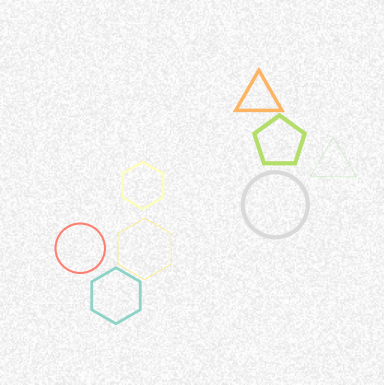[{"shape": "hexagon", "thickness": 2, "radius": 0.36, "center": [0.301, 0.232]}, {"shape": "hexagon", "thickness": 1.5, "radius": 0.31, "center": [0.371, 0.518]}, {"shape": "circle", "thickness": 1.5, "radius": 0.32, "center": [0.208, 0.355]}, {"shape": "triangle", "thickness": 2.5, "radius": 0.35, "center": [0.672, 0.748]}, {"shape": "pentagon", "thickness": 3, "radius": 0.34, "center": [0.726, 0.632]}, {"shape": "circle", "thickness": 3, "radius": 0.42, "center": [0.715, 0.468]}, {"shape": "triangle", "thickness": 0.5, "radius": 0.34, "center": [0.866, 0.575]}, {"shape": "hexagon", "thickness": 0.5, "radius": 0.4, "center": [0.376, 0.353]}]